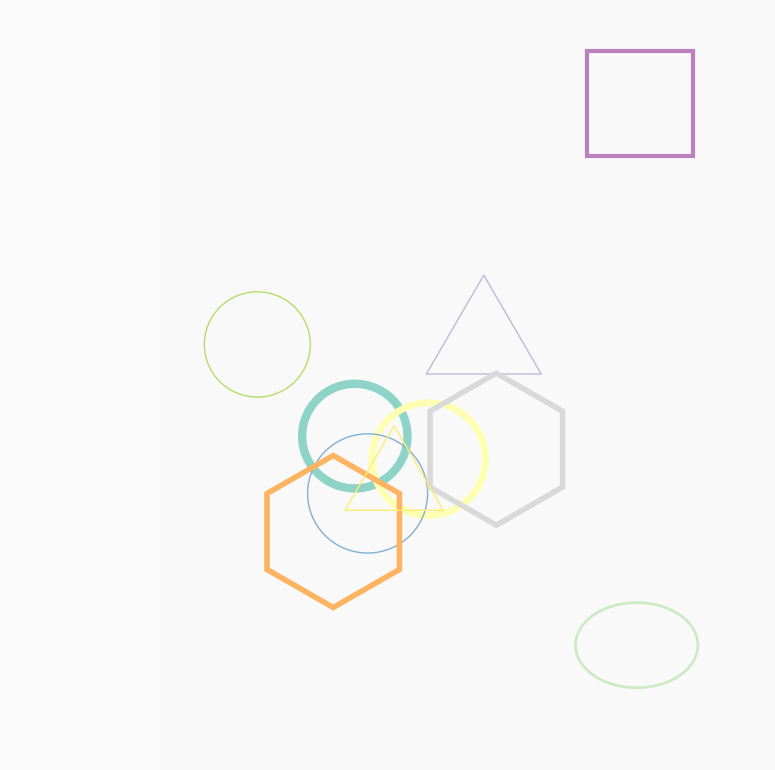[{"shape": "circle", "thickness": 3, "radius": 0.34, "center": [0.458, 0.434]}, {"shape": "circle", "thickness": 2.5, "radius": 0.37, "center": [0.553, 0.404]}, {"shape": "triangle", "thickness": 0.5, "radius": 0.43, "center": [0.624, 0.557]}, {"shape": "circle", "thickness": 0.5, "radius": 0.39, "center": [0.474, 0.359]}, {"shape": "hexagon", "thickness": 2, "radius": 0.49, "center": [0.43, 0.31]}, {"shape": "circle", "thickness": 0.5, "radius": 0.34, "center": [0.332, 0.553]}, {"shape": "hexagon", "thickness": 2, "radius": 0.49, "center": [0.64, 0.417]}, {"shape": "square", "thickness": 1.5, "radius": 0.34, "center": [0.826, 0.866]}, {"shape": "oval", "thickness": 1, "radius": 0.39, "center": [0.822, 0.162]}, {"shape": "triangle", "thickness": 0.5, "radius": 0.37, "center": [0.509, 0.374]}]